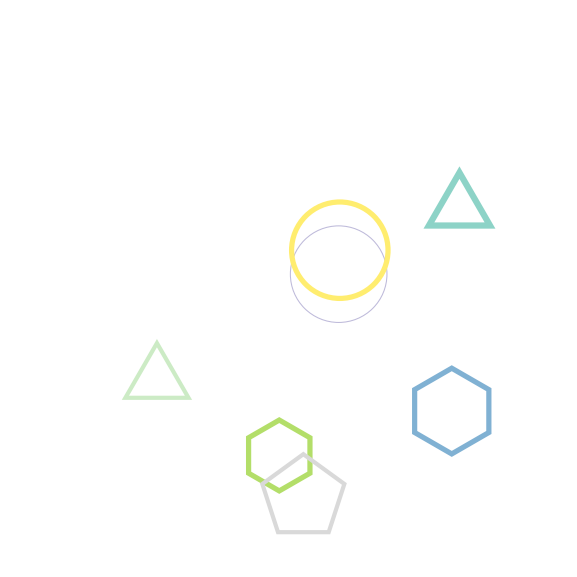[{"shape": "triangle", "thickness": 3, "radius": 0.31, "center": [0.796, 0.639]}, {"shape": "circle", "thickness": 0.5, "radius": 0.42, "center": [0.586, 0.524]}, {"shape": "hexagon", "thickness": 2.5, "radius": 0.37, "center": [0.782, 0.287]}, {"shape": "hexagon", "thickness": 2.5, "radius": 0.31, "center": [0.484, 0.21]}, {"shape": "pentagon", "thickness": 2, "radius": 0.37, "center": [0.525, 0.138]}, {"shape": "triangle", "thickness": 2, "radius": 0.32, "center": [0.272, 0.342]}, {"shape": "circle", "thickness": 2.5, "radius": 0.42, "center": [0.588, 0.566]}]